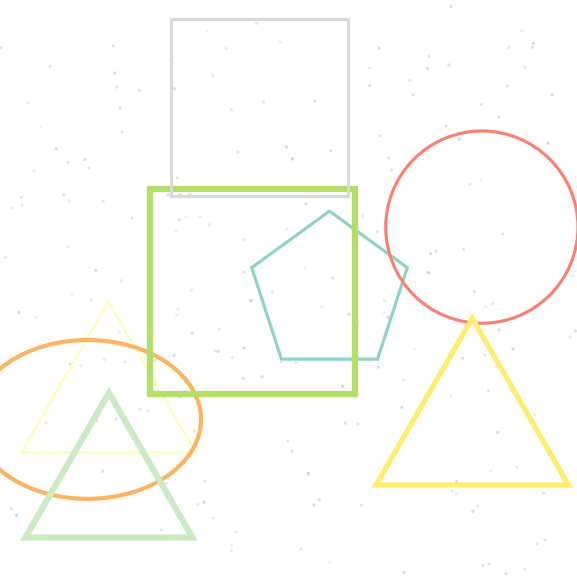[{"shape": "pentagon", "thickness": 1.5, "radius": 0.71, "center": [0.571, 0.492]}, {"shape": "triangle", "thickness": 1, "radius": 0.87, "center": [0.188, 0.303]}, {"shape": "circle", "thickness": 1.5, "radius": 0.83, "center": [0.834, 0.606]}, {"shape": "oval", "thickness": 2, "radius": 0.98, "center": [0.152, 0.273]}, {"shape": "square", "thickness": 3, "radius": 0.89, "center": [0.438, 0.494]}, {"shape": "square", "thickness": 1.5, "radius": 0.76, "center": [0.45, 0.813]}, {"shape": "triangle", "thickness": 3, "radius": 0.83, "center": [0.189, 0.152]}, {"shape": "triangle", "thickness": 2.5, "radius": 0.96, "center": [0.818, 0.255]}]